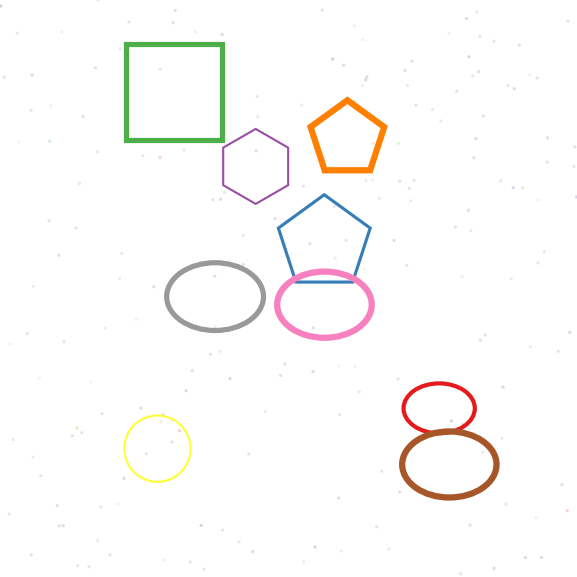[{"shape": "oval", "thickness": 2, "radius": 0.31, "center": [0.76, 0.292]}, {"shape": "pentagon", "thickness": 1.5, "radius": 0.42, "center": [0.562, 0.578]}, {"shape": "square", "thickness": 2.5, "radius": 0.41, "center": [0.302, 0.84]}, {"shape": "hexagon", "thickness": 1, "radius": 0.32, "center": [0.443, 0.711]}, {"shape": "pentagon", "thickness": 3, "radius": 0.34, "center": [0.602, 0.759]}, {"shape": "circle", "thickness": 1, "radius": 0.29, "center": [0.273, 0.222]}, {"shape": "oval", "thickness": 3, "radius": 0.41, "center": [0.778, 0.195]}, {"shape": "oval", "thickness": 3, "radius": 0.41, "center": [0.562, 0.472]}, {"shape": "oval", "thickness": 2.5, "radius": 0.42, "center": [0.372, 0.486]}]